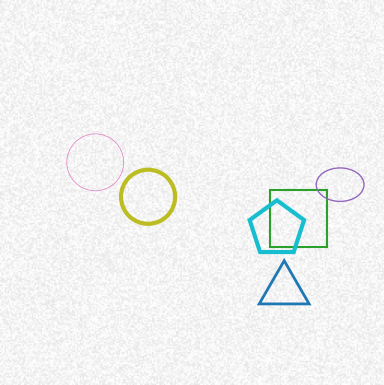[{"shape": "triangle", "thickness": 2, "radius": 0.37, "center": [0.738, 0.248]}, {"shape": "square", "thickness": 1.5, "radius": 0.37, "center": [0.776, 0.432]}, {"shape": "oval", "thickness": 1, "radius": 0.31, "center": [0.883, 0.52]}, {"shape": "circle", "thickness": 0.5, "radius": 0.37, "center": [0.247, 0.578]}, {"shape": "circle", "thickness": 3, "radius": 0.35, "center": [0.385, 0.489]}, {"shape": "pentagon", "thickness": 3, "radius": 0.37, "center": [0.719, 0.405]}]